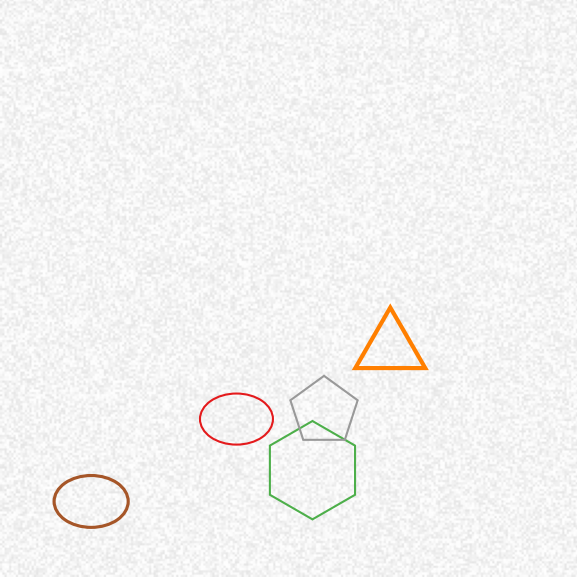[{"shape": "oval", "thickness": 1, "radius": 0.32, "center": [0.409, 0.273]}, {"shape": "hexagon", "thickness": 1, "radius": 0.43, "center": [0.541, 0.185]}, {"shape": "triangle", "thickness": 2, "radius": 0.35, "center": [0.676, 0.397]}, {"shape": "oval", "thickness": 1.5, "radius": 0.32, "center": [0.158, 0.131]}, {"shape": "pentagon", "thickness": 1, "radius": 0.31, "center": [0.561, 0.287]}]